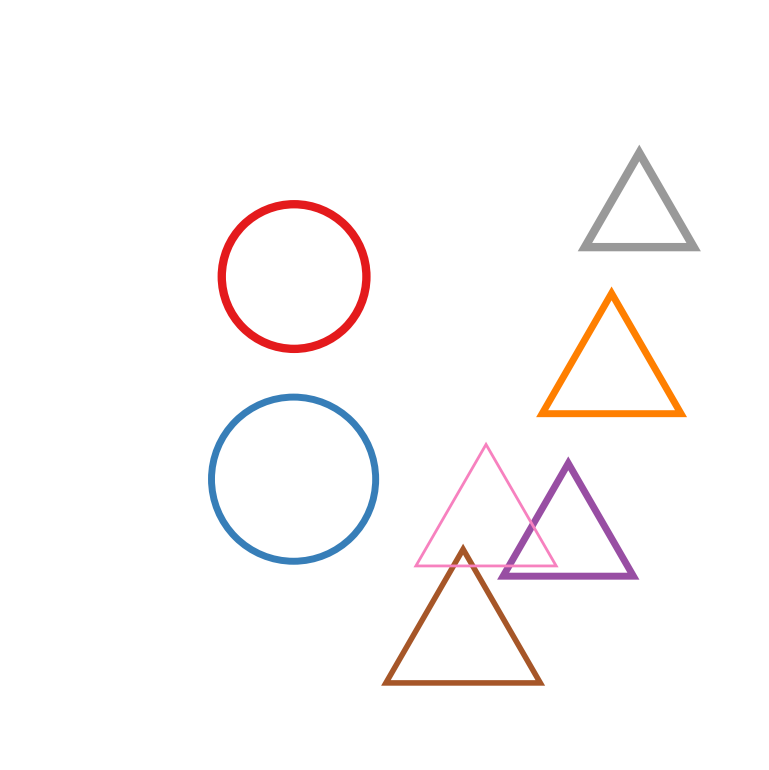[{"shape": "circle", "thickness": 3, "radius": 0.47, "center": [0.382, 0.641]}, {"shape": "circle", "thickness": 2.5, "radius": 0.53, "center": [0.381, 0.378]}, {"shape": "triangle", "thickness": 2.5, "radius": 0.49, "center": [0.738, 0.301]}, {"shape": "triangle", "thickness": 2.5, "radius": 0.52, "center": [0.794, 0.515]}, {"shape": "triangle", "thickness": 2, "radius": 0.58, "center": [0.601, 0.171]}, {"shape": "triangle", "thickness": 1, "radius": 0.53, "center": [0.631, 0.318]}, {"shape": "triangle", "thickness": 3, "radius": 0.41, "center": [0.83, 0.72]}]